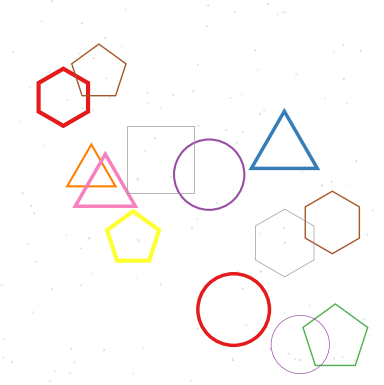[{"shape": "hexagon", "thickness": 3, "radius": 0.37, "center": [0.164, 0.747]}, {"shape": "circle", "thickness": 2.5, "radius": 0.47, "center": [0.607, 0.196]}, {"shape": "triangle", "thickness": 2.5, "radius": 0.49, "center": [0.739, 0.612]}, {"shape": "pentagon", "thickness": 1, "radius": 0.44, "center": [0.871, 0.122]}, {"shape": "circle", "thickness": 1.5, "radius": 0.46, "center": [0.543, 0.546]}, {"shape": "circle", "thickness": 0.5, "radius": 0.38, "center": [0.78, 0.105]}, {"shape": "triangle", "thickness": 1.5, "radius": 0.36, "center": [0.237, 0.552]}, {"shape": "pentagon", "thickness": 3, "radius": 0.36, "center": [0.346, 0.38]}, {"shape": "pentagon", "thickness": 1, "radius": 0.37, "center": [0.257, 0.811]}, {"shape": "hexagon", "thickness": 1, "radius": 0.41, "center": [0.863, 0.422]}, {"shape": "triangle", "thickness": 2.5, "radius": 0.45, "center": [0.274, 0.509]}, {"shape": "hexagon", "thickness": 0.5, "radius": 0.44, "center": [0.739, 0.369]}, {"shape": "square", "thickness": 0.5, "radius": 0.44, "center": [0.416, 0.587]}]